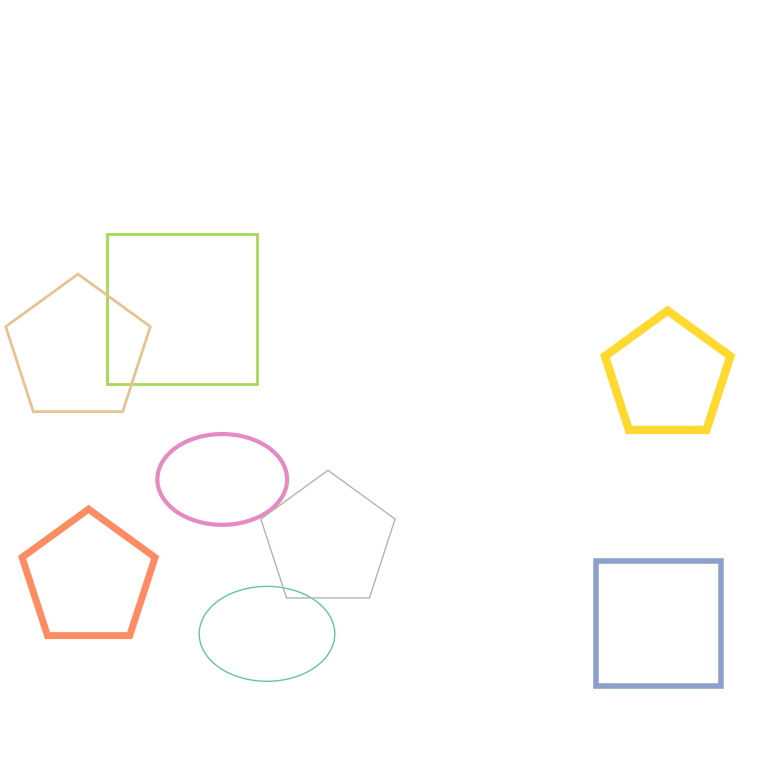[{"shape": "oval", "thickness": 0.5, "radius": 0.44, "center": [0.347, 0.177]}, {"shape": "pentagon", "thickness": 2.5, "radius": 0.45, "center": [0.115, 0.248]}, {"shape": "square", "thickness": 2, "radius": 0.4, "center": [0.855, 0.19]}, {"shape": "oval", "thickness": 1.5, "radius": 0.42, "center": [0.289, 0.377]}, {"shape": "square", "thickness": 1, "radius": 0.49, "center": [0.236, 0.599]}, {"shape": "pentagon", "thickness": 3, "radius": 0.43, "center": [0.867, 0.511]}, {"shape": "pentagon", "thickness": 1, "radius": 0.49, "center": [0.101, 0.545]}, {"shape": "pentagon", "thickness": 0.5, "radius": 0.46, "center": [0.426, 0.298]}]